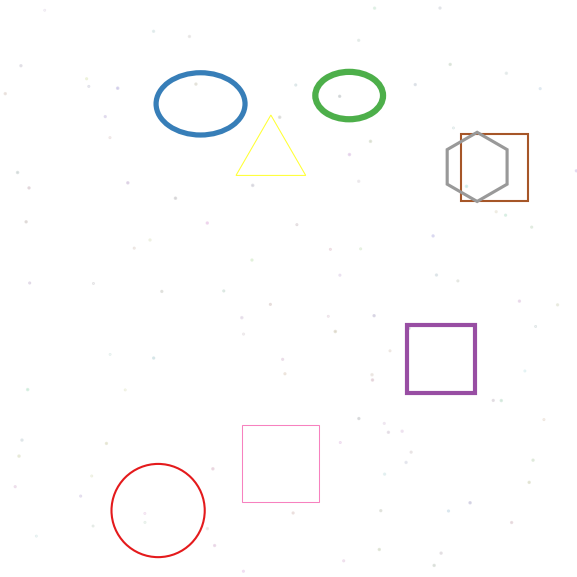[{"shape": "circle", "thickness": 1, "radius": 0.4, "center": [0.274, 0.115]}, {"shape": "oval", "thickness": 2.5, "radius": 0.39, "center": [0.347, 0.819]}, {"shape": "oval", "thickness": 3, "radius": 0.29, "center": [0.605, 0.834]}, {"shape": "square", "thickness": 2, "radius": 0.29, "center": [0.764, 0.377]}, {"shape": "triangle", "thickness": 0.5, "radius": 0.35, "center": [0.469, 0.73]}, {"shape": "square", "thickness": 1, "radius": 0.29, "center": [0.856, 0.709]}, {"shape": "square", "thickness": 0.5, "radius": 0.33, "center": [0.486, 0.197]}, {"shape": "hexagon", "thickness": 1.5, "radius": 0.3, "center": [0.826, 0.71]}]